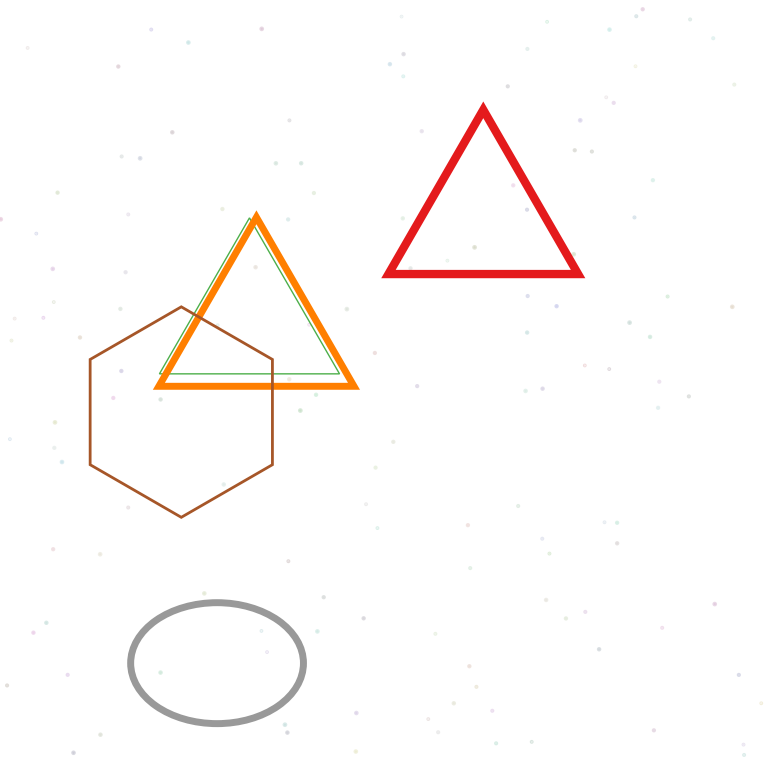[{"shape": "triangle", "thickness": 3, "radius": 0.71, "center": [0.628, 0.715]}, {"shape": "triangle", "thickness": 0.5, "radius": 0.68, "center": [0.324, 0.582]}, {"shape": "triangle", "thickness": 2.5, "radius": 0.73, "center": [0.333, 0.571]}, {"shape": "hexagon", "thickness": 1, "radius": 0.68, "center": [0.235, 0.465]}, {"shape": "oval", "thickness": 2.5, "radius": 0.56, "center": [0.282, 0.139]}]